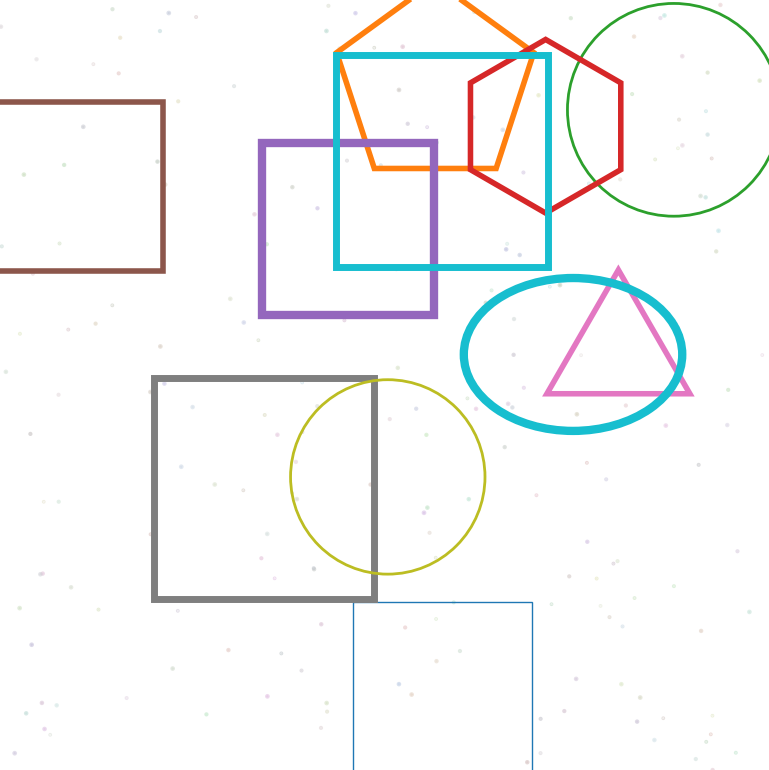[{"shape": "square", "thickness": 0.5, "radius": 0.58, "center": [0.574, 0.102]}, {"shape": "pentagon", "thickness": 2, "radius": 0.67, "center": [0.565, 0.89]}, {"shape": "circle", "thickness": 1, "radius": 0.69, "center": [0.875, 0.857]}, {"shape": "hexagon", "thickness": 2, "radius": 0.56, "center": [0.709, 0.836]}, {"shape": "square", "thickness": 3, "radius": 0.56, "center": [0.452, 0.703]}, {"shape": "square", "thickness": 2, "radius": 0.55, "center": [0.102, 0.757]}, {"shape": "triangle", "thickness": 2, "radius": 0.54, "center": [0.803, 0.542]}, {"shape": "square", "thickness": 2.5, "radius": 0.72, "center": [0.343, 0.365]}, {"shape": "circle", "thickness": 1, "radius": 0.63, "center": [0.504, 0.381]}, {"shape": "square", "thickness": 2.5, "radius": 0.69, "center": [0.574, 0.791]}, {"shape": "oval", "thickness": 3, "radius": 0.71, "center": [0.744, 0.54]}]